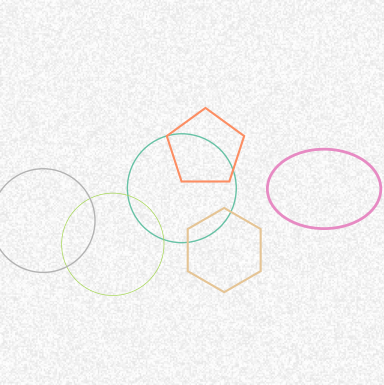[{"shape": "circle", "thickness": 1, "radius": 0.71, "center": [0.472, 0.511]}, {"shape": "pentagon", "thickness": 1.5, "radius": 0.53, "center": [0.534, 0.614]}, {"shape": "oval", "thickness": 2, "radius": 0.74, "center": [0.842, 0.509]}, {"shape": "circle", "thickness": 0.5, "radius": 0.66, "center": [0.293, 0.365]}, {"shape": "hexagon", "thickness": 1.5, "radius": 0.55, "center": [0.582, 0.35]}, {"shape": "circle", "thickness": 1, "radius": 0.67, "center": [0.112, 0.427]}]